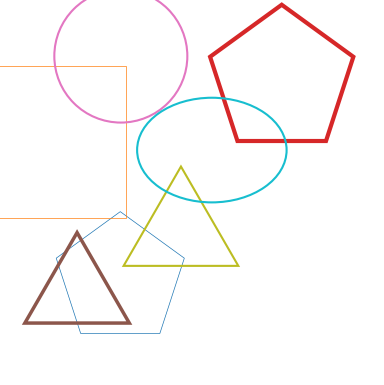[{"shape": "pentagon", "thickness": 0.5, "radius": 0.87, "center": [0.312, 0.275]}, {"shape": "square", "thickness": 0.5, "radius": 0.99, "center": [0.131, 0.631]}, {"shape": "pentagon", "thickness": 3, "radius": 0.98, "center": [0.732, 0.792]}, {"shape": "triangle", "thickness": 2.5, "radius": 0.78, "center": [0.2, 0.239]}, {"shape": "circle", "thickness": 1.5, "radius": 0.86, "center": [0.314, 0.854]}, {"shape": "triangle", "thickness": 1.5, "radius": 0.86, "center": [0.47, 0.395]}, {"shape": "oval", "thickness": 1.5, "radius": 0.97, "center": [0.55, 0.61]}]